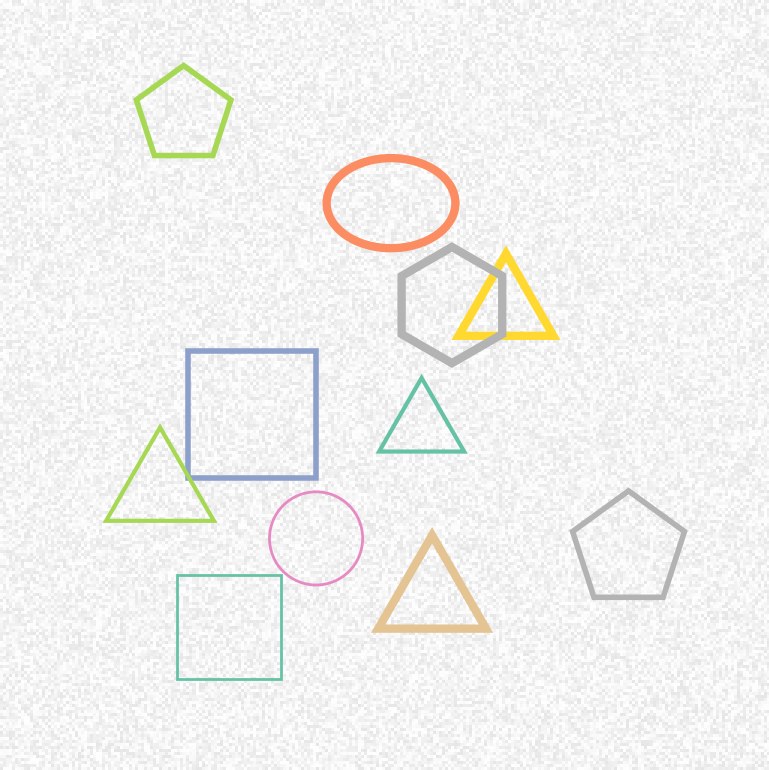[{"shape": "triangle", "thickness": 1.5, "radius": 0.32, "center": [0.548, 0.445]}, {"shape": "square", "thickness": 1, "radius": 0.34, "center": [0.297, 0.186]}, {"shape": "oval", "thickness": 3, "radius": 0.42, "center": [0.508, 0.736]}, {"shape": "square", "thickness": 2, "radius": 0.41, "center": [0.327, 0.462]}, {"shape": "circle", "thickness": 1, "radius": 0.3, "center": [0.41, 0.301]}, {"shape": "triangle", "thickness": 1.5, "radius": 0.4, "center": [0.208, 0.364]}, {"shape": "pentagon", "thickness": 2, "radius": 0.32, "center": [0.239, 0.85]}, {"shape": "triangle", "thickness": 3, "radius": 0.36, "center": [0.657, 0.599]}, {"shape": "triangle", "thickness": 3, "radius": 0.4, "center": [0.561, 0.224]}, {"shape": "hexagon", "thickness": 3, "radius": 0.38, "center": [0.587, 0.604]}, {"shape": "pentagon", "thickness": 2, "radius": 0.38, "center": [0.816, 0.286]}]